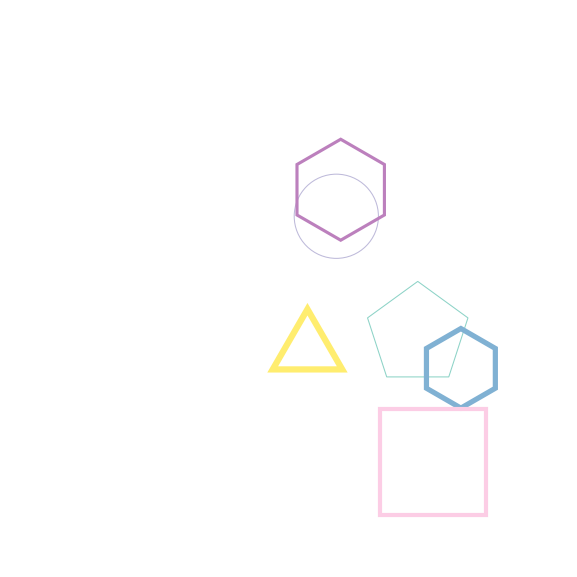[{"shape": "pentagon", "thickness": 0.5, "radius": 0.46, "center": [0.723, 0.42]}, {"shape": "circle", "thickness": 0.5, "radius": 0.36, "center": [0.582, 0.625]}, {"shape": "hexagon", "thickness": 2.5, "radius": 0.34, "center": [0.798, 0.361]}, {"shape": "square", "thickness": 2, "radius": 0.46, "center": [0.75, 0.199]}, {"shape": "hexagon", "thickness": 1.5, "radius": 0.44, "center": [0.59, 0.671]}, {"shape": "triangle", "thickness": 3, "radius": 0.35, "center": [0.532, 0.394]}]